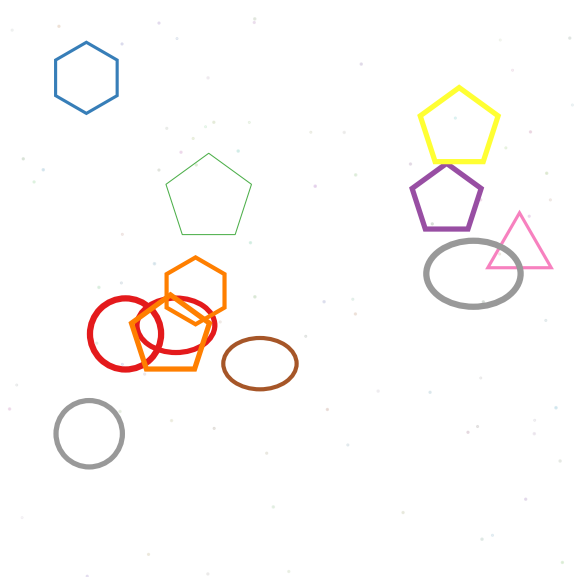[{"shape": "circle", "thickness": 3, "radius": 0.31, "center": [0.217, 0.421]}, {"shape": "oval", "thickness": 2.5, "radius": 0.34, "center": [0.305, 0.436]}, {"shape": "hexagon", "thickness": 1.5, "radius": 0.31, "center": [0.15, 0.864]}, {"shape": "pentagon", "thickness": 0.5, "radius": 0.39, "center": [0.361, 0.656]}, {"shape": "pentagon", "thickness": 2.5, "radius": 0.31, "center": [0.773, 0.653]}, {"shape": "pentagon", "thickness": 2.5, "radius": 0.35, "center": [0.295, 0.418]}, {"shape": "hexagon", "thickness": 2, "radius": 0.29, "center": [0.339, 0.495]}, {"shape": "pentagon", "thickness": 2.5, "radius": 0.35, "center": [0.795, 0.777]}, {"shape": "oval", "thickness": 2, "radius": 0.32, "center": [0.45, 0.369]}, {"shape": "triangle", "thickness": 1.5, "radius": 0.32, "center": [0.9, 0.567]}, {"shape": "oval", "thickness": 3, "radius": 0.41, "center": [0.82, 0.525]}, {"shape": "circle", "thickness": 2.5, "radius": 0.29, "center": [0.154, 0.248]}]